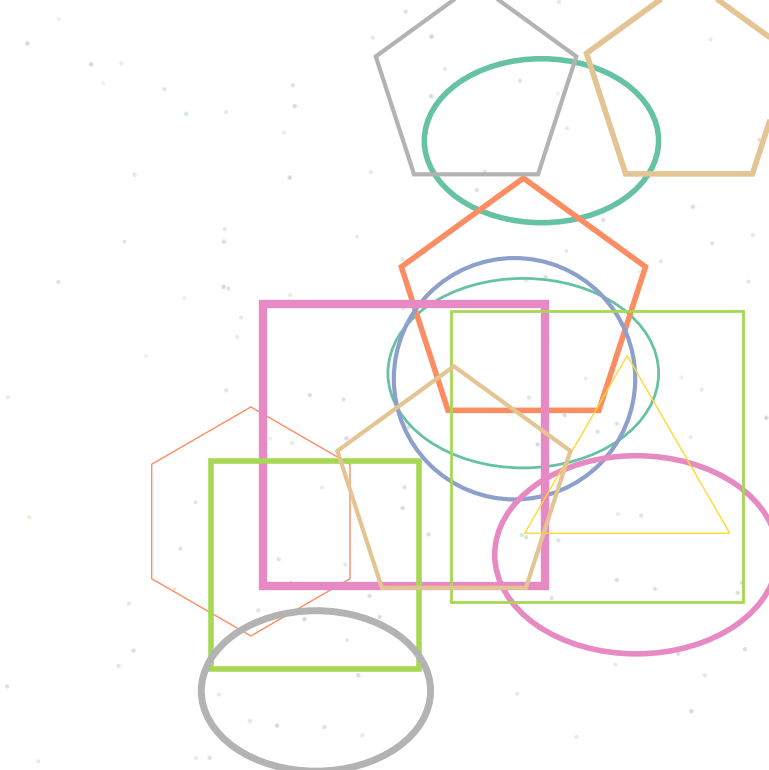[{"shape": "oval", "thickness": 1, "radius": 0.88, "center": [0.68, 0.515]}, {"shape": "oval", "thickness": 2, "radius": 0.76, "center": [0.703, 0.817]}, {"shape": "pentagon", "thickness": 2, "radius": 0.83, "center": [0.68, 0.602]}, {"shape": "hexagon", "thickness": 0.5, "radius": 0.74, "center": [0.326, 0.323]}, {"shape": "circle", "thickness": 1.5, "radius": 0.78, "center": [0.668, 0.508]}, {"shape": "oval", "thickness": 2, "radius": 0.92, "center": [0.826, 0.28]}, {"shape": "square", "thickness": 3, "radius": 0.92, "center": [0.525, 0.422]}, {"shape": "square", "thickness": 2, "radius": 0.68, "center": [0.409, 0.266]}, {"shape": "square", "thickness": 1, "radius": 0.95, "center": [0.776, 0.407]}, {"shape": "triangle", "thickness": 0.5, "radius": 0.77, "center": [0.815, 0.384]}, {"shape": "pentagon", "thickness": 2, "radius": 0.7, "center": [0.895, 0.887]}, {"shape": "pentagon", "thickness": 1.5, "radius": 0.8, "center": [0.589, 0.365]}, {"shape": "pentagon", "thickness": 1.5, "radius": 0.68, "center": [0.618, 0.884]}, {"shape": "oval", "thickness": 2.5, "radius": 0.74, "center": [0.41, 0.103]}]